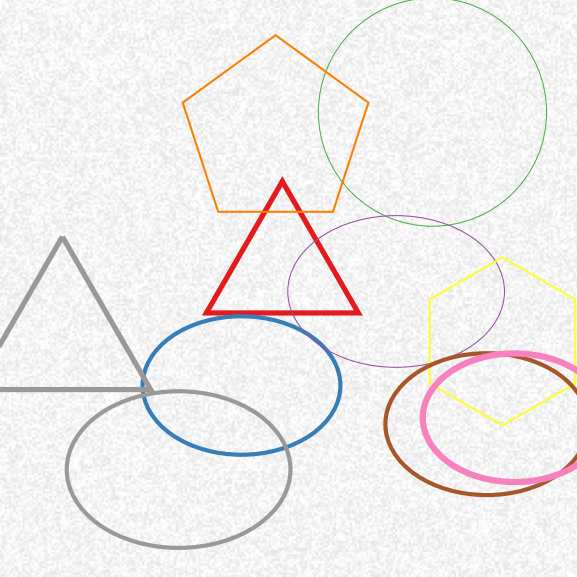[{"shape": "triangle", "thickness": 2.5, "radius": 0.76, "center": [0.489, 0.533]}, {"shape": "oval", "thickness": 2, "radius": 0.86, "center": [0.418, 0.332]}, {"shape": "circle", "thickness": 0.5, "radius": 0.99, "center": [0.749, 0.805]}, {"shape": "oval", "thickness": 0.5, "radius": 0.94, "center": [0.686, 0.494]}, {"shape": "pentagon", "thickness": 1, "radius": 0.85, "center": [0.477, 0.769]}, {"shape": "hexagon", "thickness": 1, "radius": 0.73, "center": [0.87, 0.408]}, {"shape": "oval", "thickness": 2, "radius": 0.88, "center": [0.843, 0.265]}, {"shape": "oval", "thickness": 3, "radius": 0.8, "center": [0.891, 0.276]}, {"shape": "triangle", "thickness": 2.5, "radius": 0.88, "center": [0.108, 0.413]}, {"shape": "oval", "thickness": 2, "radius": 0.97, "center": [0.309, 0.186]}]